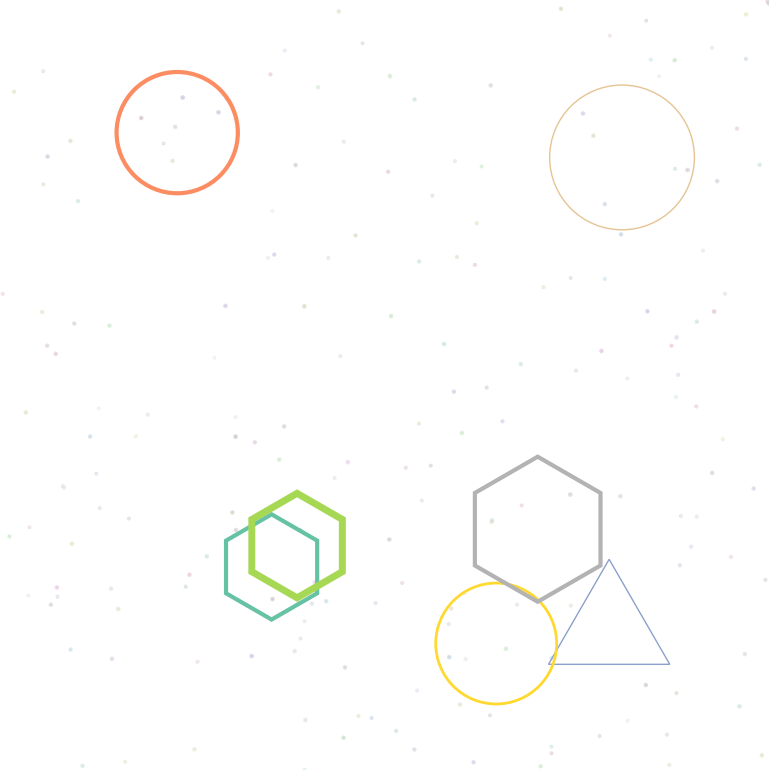[{"shape": "hexagon", "thickness": 1.5, "radius": 0.34, "center": [0.353, 0.264]}, {"shape": "circle", "thickness": 1.5, "radius": 0.39, "center": [0.23, 0.828]}, {"shape": "triangle", "thickness": 0.5, "radius": 0.45, "center": [0.791, 0.183]}, {"shape": "hexagon", "thickness": 2.5, "radius": 0.34, "center": [0.386, 0.291]}, {"shape": "circle", "thickness": 1, "radius": 0.39, "center": [0.644, 0.164]}, {"shape": "circle", "thickness": 0.5, "radius": 0.47, "center": [0.808, 0.796]}, {"shape": "hexagon", "thickness": 1.5, "radius": 0.47, "center": [0.698, 0.313]}]